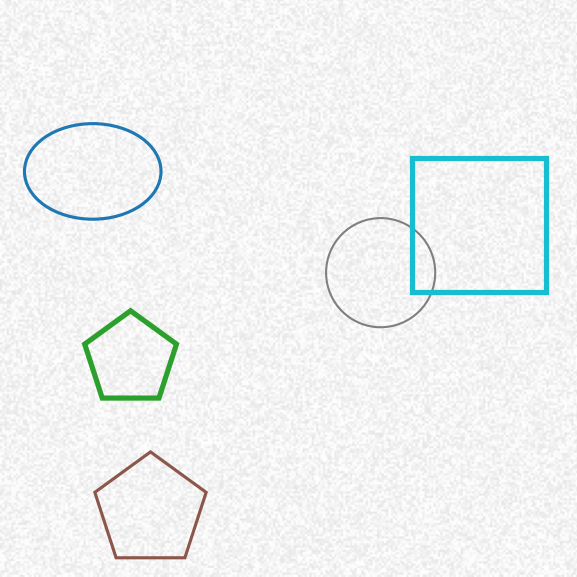[{"shape": "oval", "thickness": 1.5, "radius": 0.59, "center": [0.161, 0.702]}, {"shape": "pentagon", "thickness": 2.5, "radius": 0.42, "center": [0.226, 0.377]}, {"shape": "pentagon", "thickness": 1.5, "radius": 0.51, "center": [0.261, 0.115]}, {"shape": "circle", "thickness": 1, "radius": 0.47, "center": [0.659, 0.527]}, {"shape": "square", "thickness": 2.5, "radius": 0.58, "center": [0.829, 0.609]}]